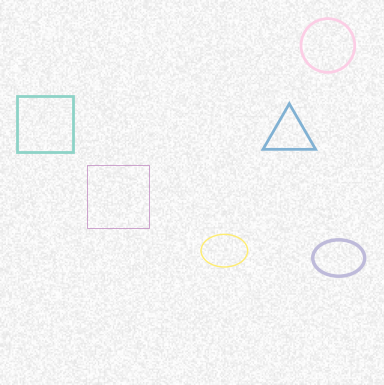[{"shape": "square", "thickness": 2, "radius": 0.37, "center": [0.116, 0.679]}, {"shape": "oval", "thickness": 2.5, "radius": 0.34, "center": [0.88, 0.33]}, {"shape": "triangle", "thickness": 2, "radius": 0.39, "center": [0.751, 0.652]}, {"shape": "circle", "thickness": 2, "radius": 0.35, "center": [0.852, 0.882]}, {"shape": "square", "thickness": 0.5, "radius": 0.4, "center": [0.306, 0.49]}, {"shape": "oval", "thickness": 1, "radius": 0.3, "center": [0.583, 0.349]}]